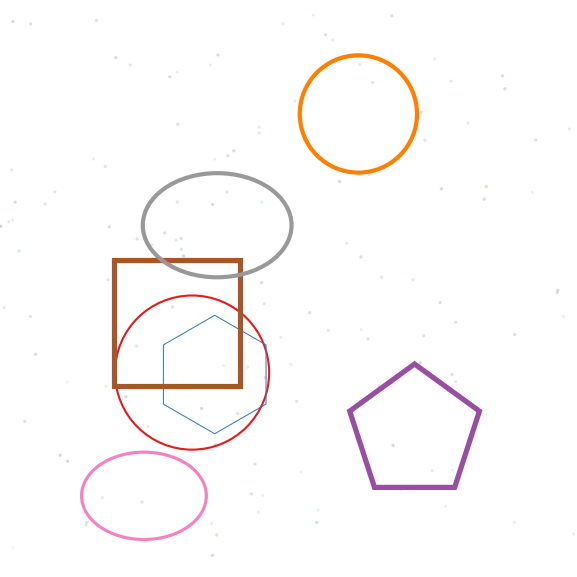[{"shape": "circle", "thickness": 1, "radius": 0.67, "center": [0.333, 0.354]}, {"shape": "hexagon", "thickness": 0.5, "radius": 0.51, "center": [0.372, 0.351]}, {"shape": "pentagon", "thickness": 2.5, "radius": 0.59, "center": [0.718, 0.251]}, {"shape": "circle", "thickness": 2, "radius": 0.51, "center": [0.621, 0.802]}, {"shape": "square", "thickness": 2.5, "radius": 0.55, "center": [0.307, 0.439]}, {"shape": "oval", "thickness": 1.5, "radius": 0.54, "center": [0.249, 0.141]}, {"shape": "oval", "thickness": 2, "radius": 0.64, "center": [0.376, 0.609]}]